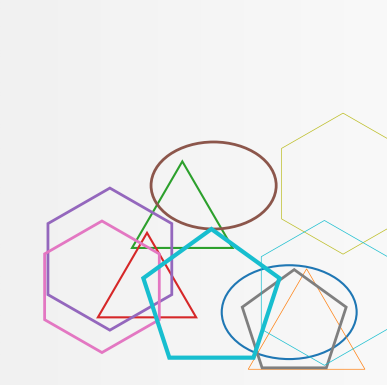[{"shape": "oval", "thickness": 1.5, "radius": 0.87, "center": [0.746, 0.189]}, {"shape": "triangle", "thickness": 0.5, "radius": 0.87, "center": [0.791, 0.128]}, {"shape": "triangle", "thickness": 1.5, "radius": 0.75, "center": [0.471, 0.431]}, {"shape": "triangle", "thickness": 1.5, "radius": 0.73, "center": [0.379, 0.249]}, {"shape": "hexagon", "thickness": 2, "radius": 0.92, "center": [0.284, 0.327]}, {"shape": "oval", "thickness": 2, "radius": 0.81, "center": [0.551, 0.518]}, {"shape": "hexagon", "thickness": 2, "radius": 0.85, "center": [0.263, 0.255]}, {"shape": "pentagon", "thickness": 2, "radius": 0.7, "center": [0.759, 0.159]}, {"shape": "hexagon", "thickness": 0.5, "radius": 0.92, "center": [0.885, 0.523]}, {"shape": "pentagon", "thickness": 3, "radius": 0.92, "center": [0.546, 0.22]}, {"shape": "hexagon", "thickness": 0.5, "radius": 0.94, "center": [0.837, 0.239]}]